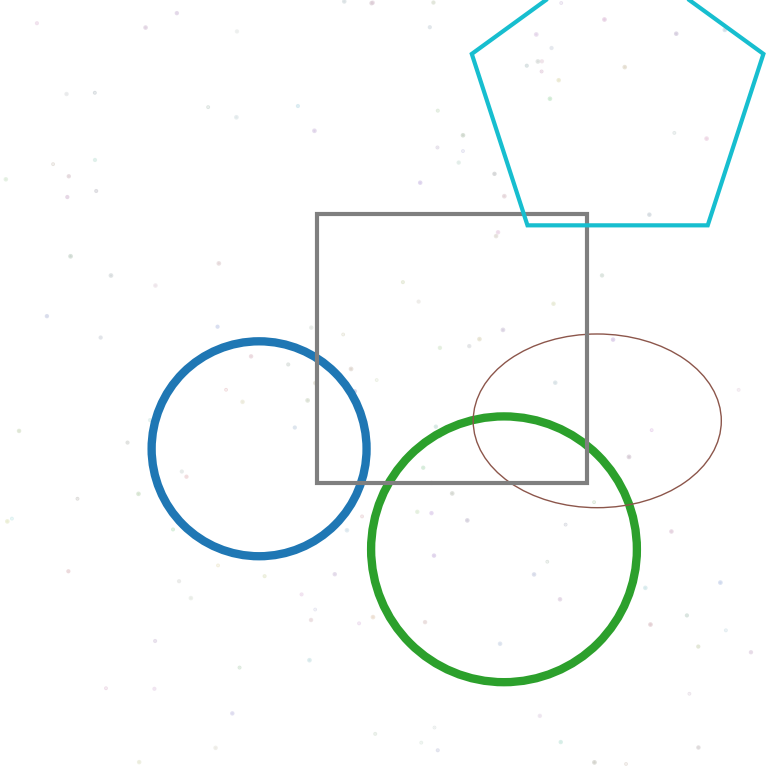[{"shape": "circle", "thickness": 3, "radius": 0.7, "center": [0.336, 0.417]}, {"shape": "circle", "thickness": 3, "radius": 0.86, "center": [0.655, 0.287]}, {"shape": "oval", "thickness": 0.5, "radius": 0.81, "center": [0.776, 0.453]}, {"shape": "square", "thickness": 1.5, "radius": 0.87, "center": [0.587, 0.547]}, {"shape": "pentagon", "thickness": 1.5, "radius": 1.0, "center": [0.802, 0.868]}]